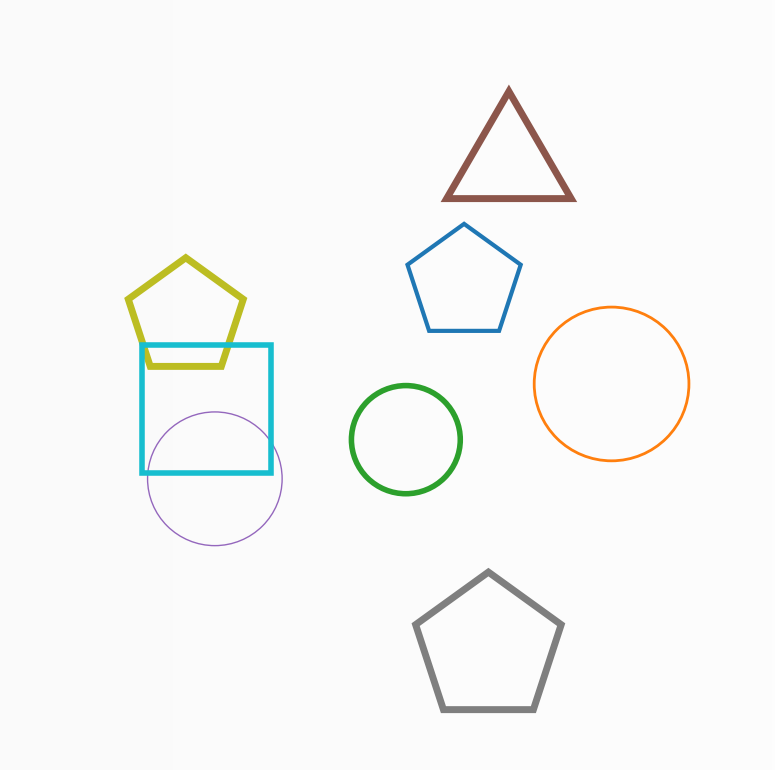[{"shape": "pentagon", "thickness": 1.5, "radius": 0.38, "center": [0.599, 0.632]}, {"shape": "circle", "thickness": 1, "radius": 0.5, "center": [0.789, 0.501]}, {"shape": "circle", "thickness": 2, "radius": 0.35, "center": [0.524, 0.429]}, {"shape": "circle", "thickness": 0.5, "radius": 0.43, "center": [0.277, 0.378]}, {"shape": "triangle", "thickness": 2.5, "radius": 0.46, "center": [0.657, 0.788]}, {"shape": "pentagon", "thickness": 2.5, "radius": 0.49, "center": [0.63, 0.158]}, {"shape": "pentagon", "thickness": 2.5, "radius": 0.39, "center": [0.24, 0.587]}, {"shape": "square", "thickness": 2, "radius": 0.41, "center": [0.266, 0.469]}]